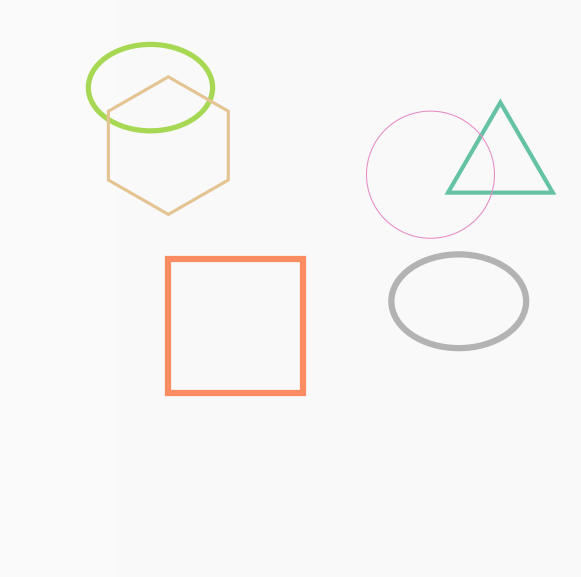[{"shape": "triangle", "thickness": 2, "radius": 0.52, "center": [0.861, 0.718]}, {"shape": "square", "thickness": 3, "radius": 0.58, "center": [0.405, 0.434]}, {"shape": "circle", "thickness": 0.5, "radius": 0.55, "center": [0.741, 0.697]}, {"shape": "oval", "thickness": 2.5, "radius": 0.53, "center": [0.259, 0.847]}, {"shape": "hexagon", "thickness": 1.5, "radius": 0.6, "center": [0.29, 0.747]}, {"shape": "oval", "thickness": 3, "radius": 0.58, "center": [0.789, 0.477]}]